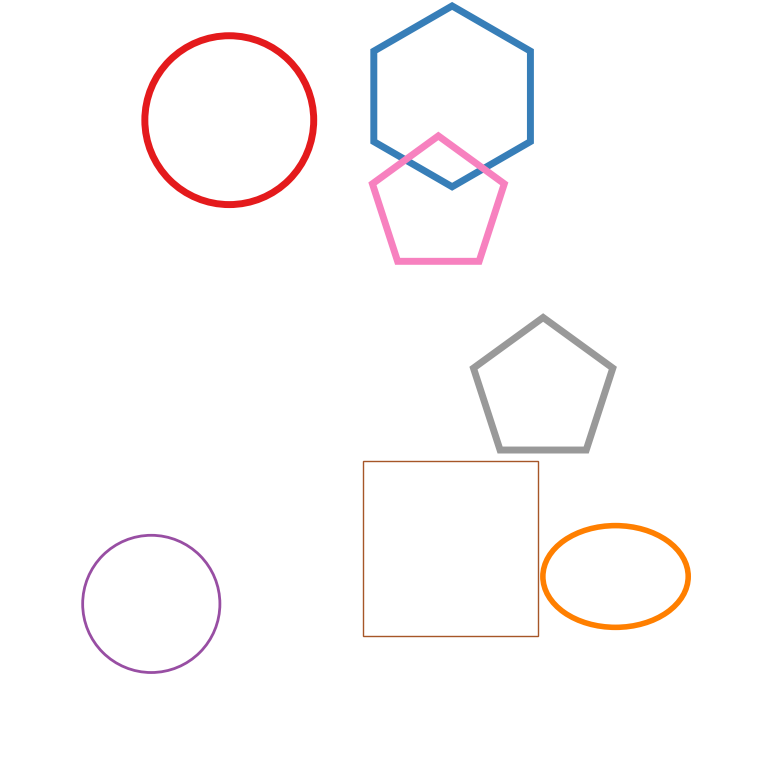[{"shape": "circle", "thickness": 2.5, "radius": 0.55, "center": [0.298, 0.844]}, {"shape": "hexagon", "thickness": 2.5, "radius": 0.59, "center": [0.587, 0.875]}, {"shape": "circle", "thickness": 1, "radius": 0.45, "center": [0.196, 0.216]}, {"shape": "oval", "thickness": 2, "radius": 0.47, "center": [0.799, 0.251]}, {"shape": "square", "thickness": 0.5, "radius": 0.57, "center": [0.585, 0.288]}, {"shape": "pentagon", "thickness": 2.5, "radius": 0.45, "center": [0.569, 0.733]}, {"shape": "pentagon", "thickness": 2.5, "radius": 0.48, "center": [0.705, 0.493]}]